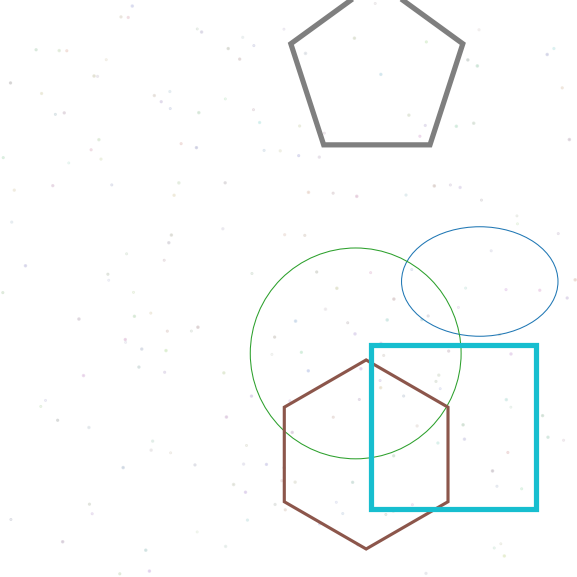[{"shape": "oval", "thickness": 0.5, "radius": 0.68, "center": [0.831, 0.512]}, {"shape": "circle", "thickness": 0.5, "radius": 0.91, "center": [0.616, 0.387]}, {"shape": "hexagon", "thickness": 1.5, "radius": 0.82, "center": [0.634, 0.212]}, {"shape": "pentagon", "thickness": 2.5, "radius": 0.78, "center": [0.653, 0.875]}, {"shape": "square", "thickness": 2.5, "radius": 0.71, "center": [0.785, 0.26]}]